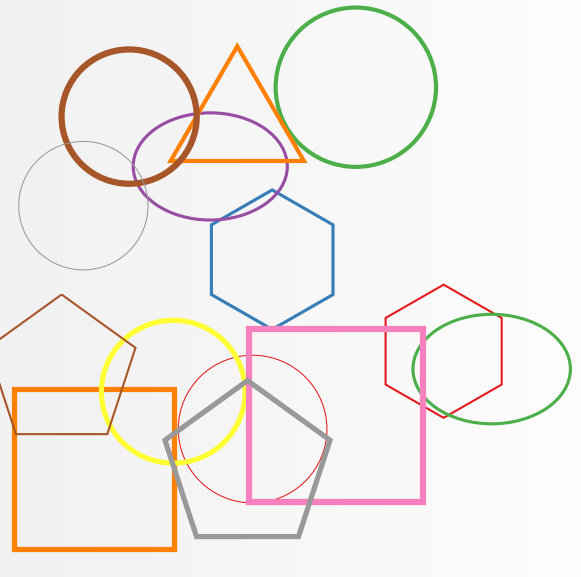[{"shape": "hexagon", "thickness": 1, "radius": 0.58, "center": [0.763, 0.391]}, {"shape": "circle", "thickness": 0.5, "radius": 0.64, "center": [0.435, 0.256]}, {"shape": "hexagon", "thickness": 1.5, "radius": 0.6, "center": [0.468, 0.549]}, {"shape": "circle", "thickness": 2, "radius": 0.69, "center": [0.612, 0.848]}, {"shape": "oval", "thickness": 1.5, "radius": 0.68, "center": [0.846, 0.36]}, {"shape": "oval", "thickness": 1.5, "radius": 0.66, "center": [0.362, 0.711]}, {"shape": "triangle", "thickness": 2, "radius": 0.66, "center": [0.408, 0.787]}, {"shape": "square", "thickness": 2.5, "radius": 0.69, "center": [0.161, 0.187]}, {"shape": "circle", "thickness": 2.5, "radius": 0.62, "center": [0.298, 0.321]}, {"shape": "pentagon", "thickness": 1, "radius": 0.67, "center": [0.106, 0.356]}, {"shape": "circle", "thickness": 3, "radius": 0.58, "center": [0.222, 0.797]}, {"shape": "square", "thickness": 3, "radius": 0.75, "center": [0.579, 0.28]}, {"shape": "pentagon", "thickness": 2.5, "radius": 0.75, "center": [0.426, 0.191]}, {"shape": "circle", "thickness": 0.5, "radius": 0.56, "center": [0.143, 0.643]}]